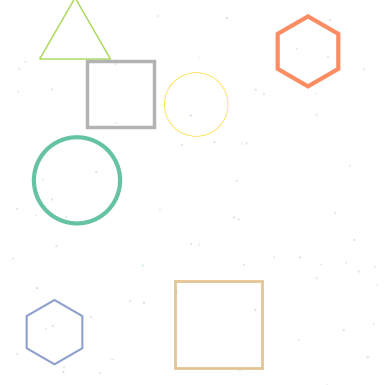[{"shape": "circle", "thickness": 3, "radius": 0.56, "center": [0.2, 0.532]}, {"shape": "hexagon", "thickness": 3, "radius": 0.45, "center": [0.8, 0.867]}, {"shape": "hexagon", "thickness": 1.5, "radius": 0.42, "center": [0.142, 0.137]}, {"shape": "triangle", "thickness": 1, "radius": 0.53, "center": [0.195, 0.9]}, {"shape": "circle", "thickness": 0.5, "radius": 0.41, "center": [0.51, 0.729]}, {"shape": "square", "thickness": 2, "radius": 0.56, "center": [0.568, 0.158]}, {"shape": "square", "thickness": 2.5, "radius": 0.43, "center": [0.314, 0.756]}]